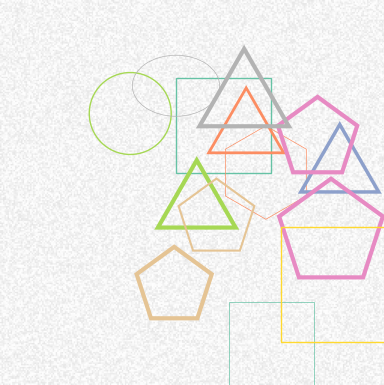[{"shape": "square", "thickness": 1, "radius": 0.62, "center": [0.581, 0.674]}, {"shape": "square", "thickness": 0.5, "radius": 0.56, "center": [0.705, 0.105]}, {"shape": "hexagon", "thickness": 0.5, "radius": 0.61, "center": [0.69, 0.552]}, {"shape": "triangle", "thickness": 2, "radius": 0.56, "center": [0.639, 0.659]}, {"shape": "triangle", "thickness": 2.5, "radius": 0.58, "center": [0.882, 0.56]}, {"shape": "pentagon", "thickness": 3, "radius": 0.71, "center": [0.86, 0.394]}, {"shape": "pentagon", "thickness": 3, "radius": 0.54, "center": [0.825, 0.64]}, {"shape": "triangle", "thickness": 3, "radius": 0.58, "center": [0.511, 0.467]}, {"shape": "circle", "thickness": 1, "radius": 0.53, "center": [0.338, 0.705]}, {"shape": "square", "thickness": 1, "radius": 0.74, "center": [0.879, 0.26]}, {"shape": "pentagon", "thickness": 3, "radius": 0.51, "center": [0.452, 0.256]}, {"shape": "pentagon", "thickness": 1.5, "radius": 0.52, "center": [0.562, 0.433]}, {"shape": "oval", "thickness": 0.5, "radius": 0.57, "center": [0.457, 0.777]}, {"shape": "triangle", "thickness": 3, "radius": 0.67, "center": [0.634, 0.739]}]